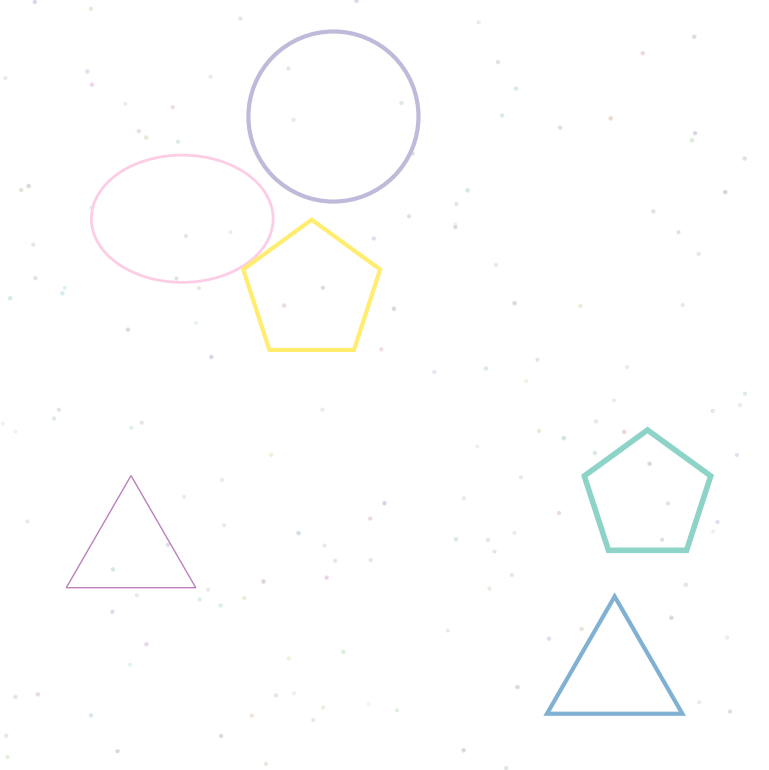[{"shape": "pentagon", "thickness": 2, "radius": 0.43, "center": [0.841, 0.355]}, {"shape": "circle", "thickness": 1.5, "radius": 0.55, "center": [0.433, 0.849]}, {"shape": "triangle", "thickness": 1.5, "radius": 0.51, "center": [0.798, 0.124]}, {"shape": "oval", "thickness": 1, "radius": 0.59, "center": [0.237, 0.716]}, {"shape": "triangle", "thickness": 0.5, "radius": 0.49, "center": [0.17, 0.285]}, {"shape": "pentagon", "thickness": 1.5, "radius": 0.47, "center": [0.405, 0.621]}]